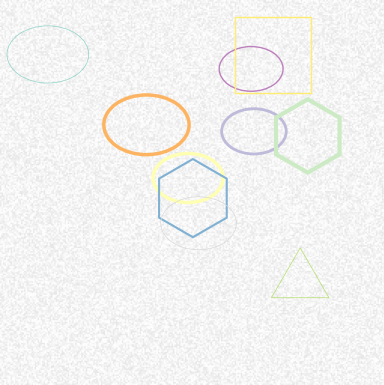[{"shape": "oval", "thickness": 0.5, "radius": 0.53, "center": [0.124, 0.859]}, {"shape": "oval", "thickness": 2.5, "radius": 0.45, "center": [0.488, 0.538]}, {"shape": "oval", "thickness": 2, "radius": 0.42, "center": [0.66, 0.659]}, {"shape": "hexagon", "thickness": 1.5, "radius": 0.51, "center": [0.501, 0.485]}, {"shape": "oval", "thickness": 2.5, "radius": 0.55, "center": [0.38, 0.676]}, {"shape": "triangle", "thickness": 0.5, "radius": 0.43, "center": [0.78, 0.27]}, {"shape": "oval", "thickness": 0.5, "radius": 0.49, "center": [0.516, 0.42]}, {"shape": "oval", "thickness": 1, "radius": 0.41, "center": [0.652, 0.821]}, {"shape": "hexagon", "thickness": 3, "radius": 0.48, "center": [0.799, 0.647]}, {"shape": "square", "thickness": 1, "radius": 0.5, "center": [0.709, 0.857]}]